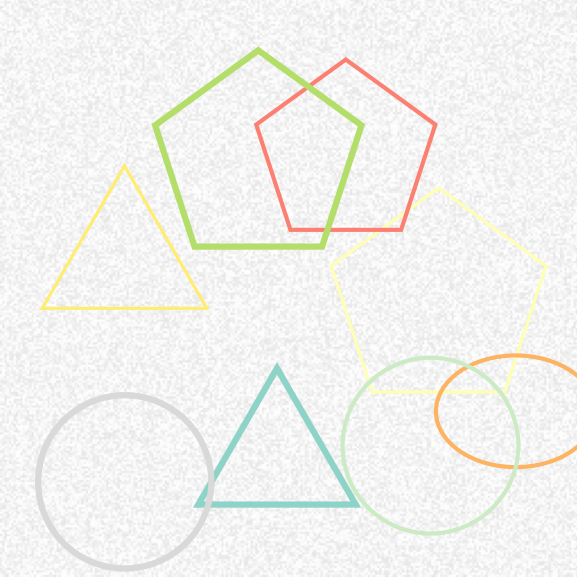[{"shape": "triangle", "thickness": 3, "radius": 0.79, "center": [0.48, 0.204]}, {"shape": "pentagon", "thickness": 1.5, "radius": 0.98, "center": [0.759, 0.478]}, {"shape": "pentagon", "thickness": 2, "radius": 0.82, "center": [0.599, 0.733]}, {"shape": "oval", "thickness": 2, "radius": 0.69, "center": [0.893, 0.287]}, {"shape": "pentagon", "thickness": 3, "radius": 0.94, "center": [0.447, 0.724]}, {"shape": "circle", "thickness": 3, "radius": 0.75, "center": [0.216, 0.165]}, {"shape": "circle", "thickness": 2, "radius": 0.76, "center": [0.745, 0.228]}, {"shape": "triangle", "thickness": 1.5, "radius": 0.82, "center": [0.216, 0.547]}]